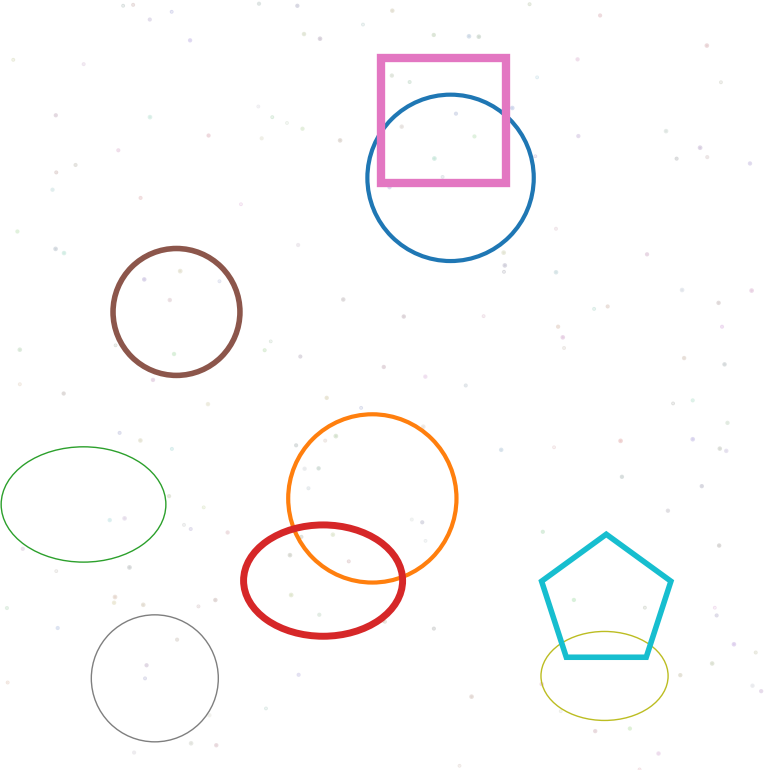[{"shape": "circle", "thickness": 1.5, "radius": 0.54, "center": [0.585, 0.769]}, {"shape": "circle", "thickness": 1.5, "radius": 0.55, "center": [0.484, 0.353]}, {"shape": "oval", "thickness": 0.5, "radius": 0.53, "center": [0.108, 0.345]}, {"shape": "oval", "thickness": 2.5, "radius": 0.52, "center": [0.42, 0.246]}, {"shape": "circle", "thickness": 2, "radius": 0.41, "center": [0.229, 0.595]}, {"shape": "square", "thickness": 3, "radius": 0.41, "center": [0.576, 0.844]}, {"shape": "circle", "thickness": 0.5, "radius": 0.41, "center": [0.201, 0.119]}, {"shape": "oval", "thickness": 0.5, "radius": 0.41, "center": [0.785, 0.122]}, {"shape": "pentagon", "thickness": 2, "radius": 0.44, "center": [0.787, 0.218]}]